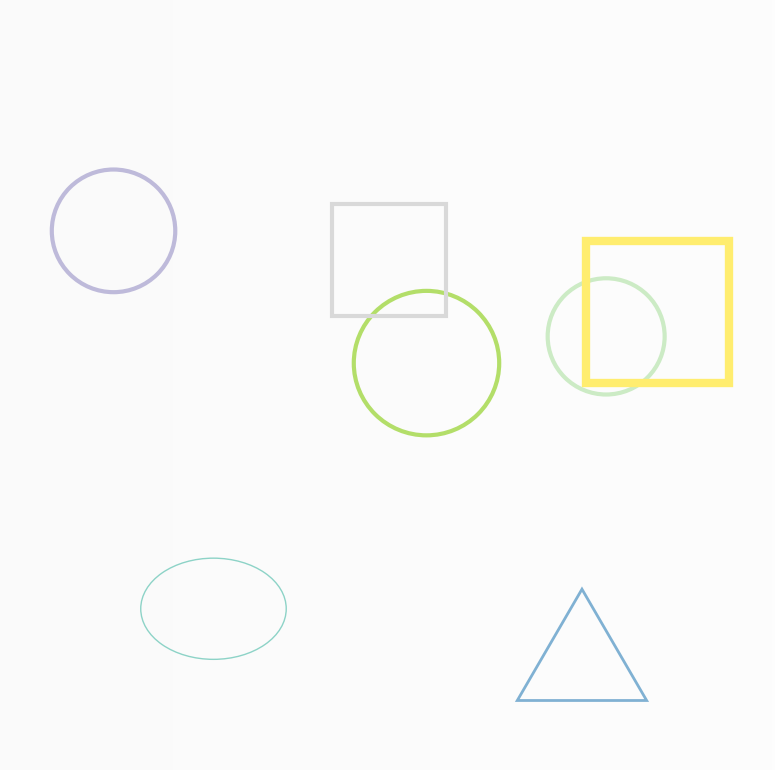[{"shape": "oval", "thickness": 0.5, "radius": 0.47, "center": [0.275, 0.209]}, {"shape": "circle", "thickness": 1.5, "radius": 0.4, "center": [0.146, 0.7]}, {"shape": "triangle", "thickness": 1, "radius": 0.48, "center": [0.751, 0.138]}, {"shape": "circle", "thickness": 1.5, "radius": 0.47, "center": [0.55, 0.528]}, {"shape": "square", "thickness": 1.5, "radius": 0.37, "center": [0.502, 0.662]}, {"shape": "circle", "thickness": 1.5, "radius": 0.38, "center": [0.782, 0.563]}, {"shape": "square", "thickness": 3, "radius": 0.46, "center": [0.849, 0.595]}]